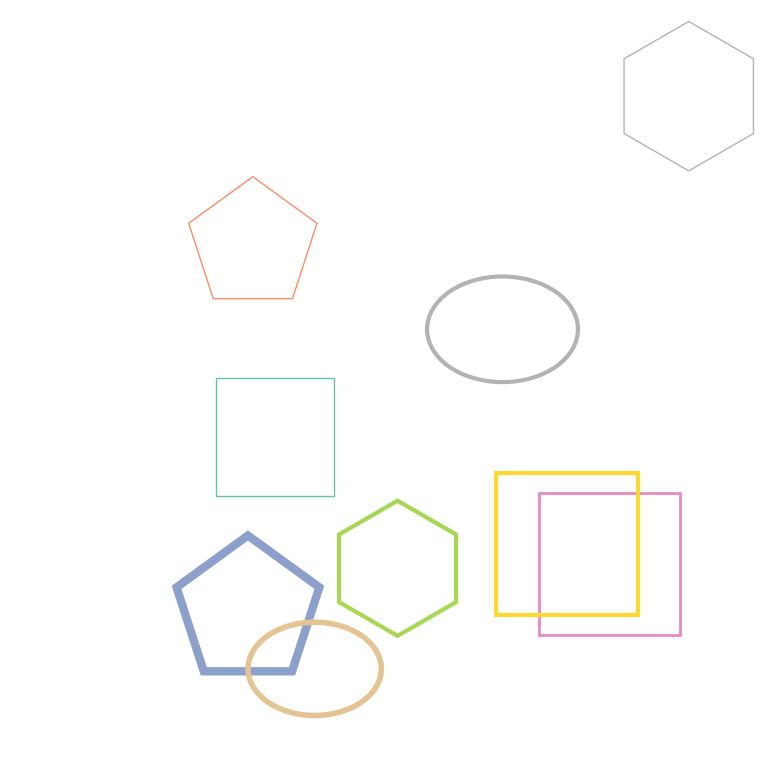[{"shape": "square", "thickness": 0.5, "radius": 0.38, "center": [0.357, 0.433]}, {"shape": "pentagon", "thickness": 0.5, "radius": 0.44, "center": [0.328, 0.683]}, {"shape": "pentagon", "thickness": 3, "radius": 0.49, "center": [0.322, 0.207]}, {"shape": "square", "thickness": 1, "radius": 0.46, "center": [0.791, 0.268]}, {"shape": "hexagon", "thickness": 1.5, "radius": 0.44, "center": [0.516, 0.262]}, {"shape": "square", "thickness": 1.5, "radius": 0.46, "center": [0.737, 0.294]}, {"shape": "oval", "thickness": 2, "radius": 0.43, "center": [0.409, 0.131]}, {"shape": "hexagon", "thickness": 0.5, "radius": 0.49, "center": [0.895, 0.875]}, {"shape": "oval", "thickness": 1.5, "radius": 0.49, "center": [0.653, 0.572]}]